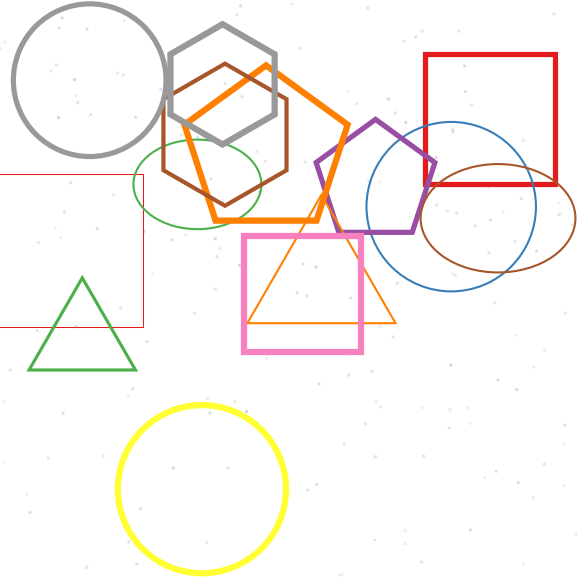[{"shape": "square", "thickness": 2.5, "radius": 0.56, "center": [0.848, 0.793]}, {"shape": "square", "thickness": 0.5, "radius": 0.66, "center": [0.115, 0.565]}, {"shape": "circle", "thickness": 1, "radius": 0.73, "center": [0.781, 0.641]}, {"shape": "triangle", "thickness": 1.5, "radius": 0.53, "center": [0.142, 0.412]}, {"shape": "oval", "thickness": 1, "radius": 0.55, "center": [0.342, 0.68]}, {"shape": "pentagon", "thickness": 2.5, "radius": 0.54, "center": [0.65, 0.684]}, {"shape": "triangle", "thickness": 1, "radius": 0.74, "center": [0.557, 0.514]}, {"shape": "pentagon", "thickness": 3, "radius": 0.74, "center": [0.461, 0.737]}, {"shape": "circle", "thickness": 3, "radius": 0.73, "center": [0.35, 0.152]}, {"shape": "hexagon", "thickness": 2, "radius": 0.62, "center": [0.39, 0.766]}, {"shape": "oval", "thickness": 1, "radius": 0.67, "center": [0.862, 0.621]}, {"shape": "square", "thickness": 3, "radius": 0.5, "center": [0.524, 0.489]}, {"shape": "hexagon", "thickness": 3, "radius": 0.52, "center": [0.385, 0.853]}, {"shape": "circle", "thickness": 2.5, "radius": 0.66, "center": [0.155, 0.86]}]